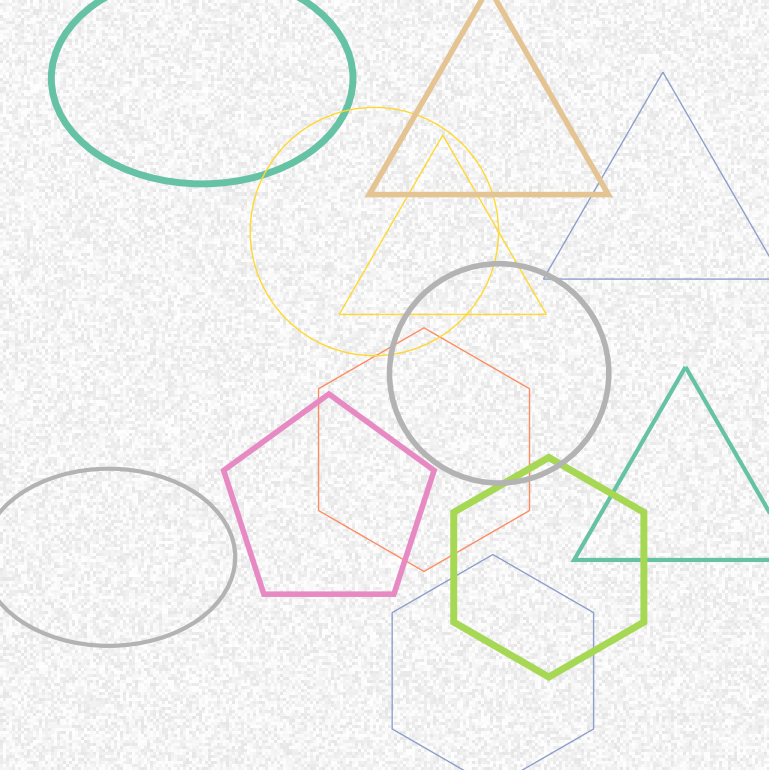[{"shape": "triangle", "thickness": 1.5, "radius": 0.84, "center": [0.89, 0.356]}, {"shape": "oval", "thickness": 2.5, "radius": 0.98, "center": [0.263, 0.898]}, {"shape": "hexagon", "thickness": 0.5, "radius": 0.79, "center": [0.551, 0.416]}, {"shape": "hexagon", "thickness": 0.5, "radius": 0.76, "center": [0.64, 0.129]}, {"shape": "triangle", "thickness": 0.5, "radius": 0.9, "center": [0.861, 0.727]}, {"shape": "pentagon", "thickness": 2, "radius": 0.72, "center": [0.427, 0.345]}, {"shape": "hexagon", "thickness": 2.5, "radius": 0.71, "center": [0.713, 0.263]}, {"shape": "triangle", "thickness": 0.5, "radius": 0.78, "center": [0.575, 0.669]}, {"shape": "circle", "thickness": 0.5, "radius": 0.81, "center": [0.486, 0.699]}, {"shape": "triangle", "thickness": 2, "radius": 0.9, "center": [0.635, 0.837]}, {"shape": "circle", "thickness": 2, "radius": 0.71, "center": [0.648, 0.515]}, {"shape": "oval", "thickness": 1.5, "radius": 0.82, "center": [0.141, 0.276]}]